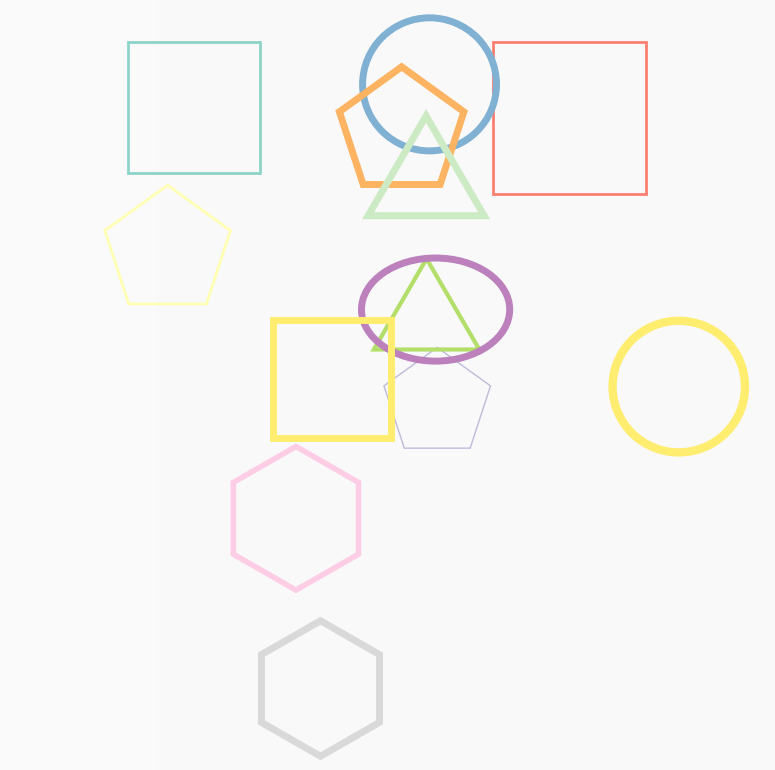[{"shape": "square", "thickness": 1, "radius": 0.43, "center": [0.25, 0.86]}, {"shape": "pentagon", "thickness": 1, "radius": 0.43, "center": [0.216, 0.674]}, {"shape": "pentagon", "thickness": 0.5, "radius": 0.36, "center": [0.564, 0.476]}, {"shape": "square", "thickness": 1, "radius": 0.49, "center": [0.735, 0.847]}, {"shape": "circle", "thickness": 2.5, "radius": 0.43, "center": [0.554, 0.89]}, {"shape": "pentagon", "thickness": 2.5, "radius": 0.42, "center": [0.518, 0.829]}, {"shape": "triangle", "thickness": 1.5, "radius": 0.39, "center": [0.55, 0.585]}, {"shape": "hexagon", "thickness": 2, "radius": 0.47, "center": [0.382, 0.327]}, {"shape": "hexagon", "thickness": 2.5, "radius": 0.44, "center": [0.414, 0.106]}, {"shape": "oval", "thickness": 2.5, "radius": 0.48, "center": [0.562, 0.598]}, {"shape": "triangle", "thickness": 2.5, "radius": 0.43, "center": [0.55, 0.763]}, {"shape": "square", "thickness": 2.5, "radius": 0.38, "center": [0.428, 0.508]}, {"shape": "circle", "thickness": 3, "radius": 0.43, "center": [0.876, 0.498]}]